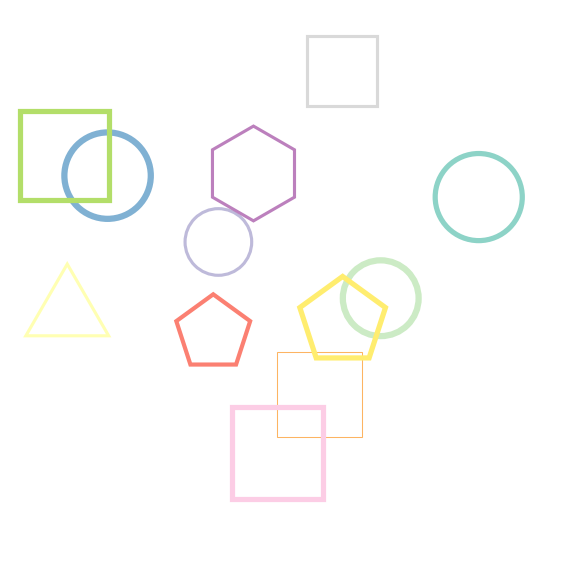[{"shape": "circle", "thickness": 2.5, "radius": 0.38, "center": [0.829, 0.658]}, {"shape": "triangle", "thickness": 1.5, "radius": 0.41, "center": [0.116, 0.459]}, {"shape": "circle", "thickness": 1.5, "radius": 0.29, "center": [0.378, 0.58]}, {"shape": "pentagon", "thickness": 2, "radius": 0.34, "center": [0.369, 0.422]}, {"shape": "circle", "thickness": 3, "radius": 0.37, "center": [0.186, 0.695]}, {"shape": "square", "thickness": 0.5, "radius": 0.37, "center": [0.554, 0.316]}, {"shape": "square", "thickness": 2.5, "radius": 0.38, "center": [0.112, 0.73]}, {"shape": "square", "thickness": 2.5, "radius": 0.4, "center": [0.481, 0.215]}, {"shape": "square", "thickness": 1.5, "radius": 0.3, "center": [0.592, 0.876]}, {"shape": "hexagon", "thickness": 1.5, "radius": 0.41, "center": [0.439, 0.699]}, {"shape": "circle", "thickness": 3, "radius": 0.33, "center": [0.659, 0.483]}, {"shape": "pentagon", "thickness": 2.5, "radius": 0.39, "center": [0.593, 0.442]}]